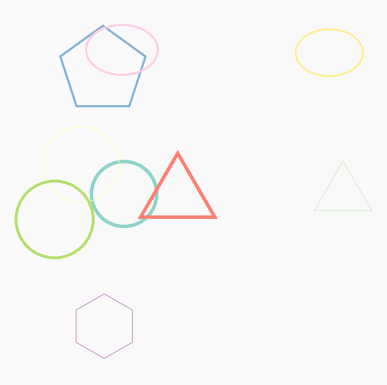[{"shape": "circle", "thickness": 2.5, "radius": 0.42, "center": [0.32, 0.496]}, {"shape": "circle", "thickness": 0.5, "radius": 0.49, "center": [0.209, 0.573]}, {"shape": "triangle", "thickness": 2.5, "radius": 0.55, "center": [0.459, 0.491]}, {"shape": "pentagon", "thickness": 1.5, "radius": 0.58, "center": [0.266, 0.818]}, {"shape": "circle", "thickness": 2, "radius": 0.5, "center": [0.141, 0.43]}, {"shape": "oval", "thickness": 1.5, "radius": 0.46, "center": [0.315, 0.87]}, {"shape": "hexagon", "thickness": 0.5, "radius": 0.42, "center": [0.269, 0.153]}, {"shape": "triangle", "thickness": 0.5, "radius": 0.43, "center": [0.885, 0.496]}, {"shape": "oval", "thickness": 1, "radius": 0.43, "center": [0.85, 0.863]}]